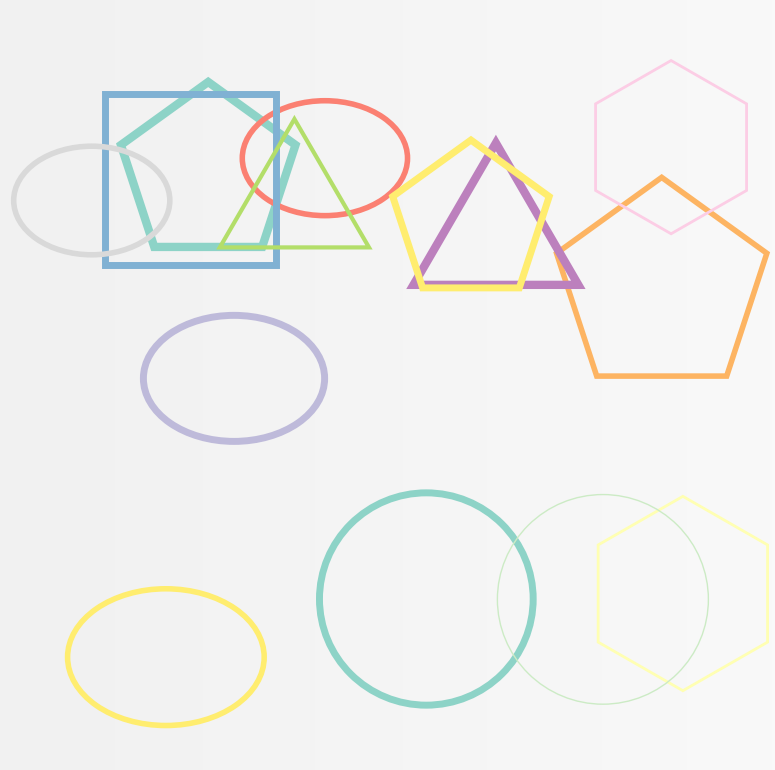[{"shape": "circle", "thickness": 2.5, "radius": 0.69, "center": [0.55, 0.222]}, {"shape": "pentagon", "thickness": 3, "radius": 0.59, "center": [0.269, 0.775]}, {"shape": "hexagon", "thickness": 1, "radius": 0.63, "center": [0.881, 0.229]}, {"shape": "oval", "thickness": 2.5, "radius": 0.58, "center": [0.302, 0.509]}, {"shape": "oval", "thickness": 2, "radius": 0.53, "center": [0.419, 0.795]}, {"shape": "square", "thickness": 2.5, "radius": 0.55, "center": [0.246, 0.767]}, {"shape": "pentagon", "thickness": 2, "radius": 0.71, "center": [0.854, 0.627]}, {"shape": "triangle", "thickness": 1.5, "radius": 0.56, "center": [0.38, 0.734]}, {"shape": "hexagon", "thickness": 1, "radius": 0.56, "center": [0.866, 0.809]}, {"shape": "oval", "thickness": 2, "radius": 0.5, "center": [0.118, 0.74]}, {"shape": "triangle", "thickness": 3, "radius": 0.61, "center": [0.64, 0.691]}, {"shape": "circle", "thickness": 0.5, "radius": 0.68, "center": [0.778, 0.222]}, {"shape": "pentagon", "thickness": 2.5, "radius": 0.53, "center": [0.608, 0.712]}, {"shape": "oval", "thickness": 2, "radius": 0.63, "center": [0.214, 0.147]}]